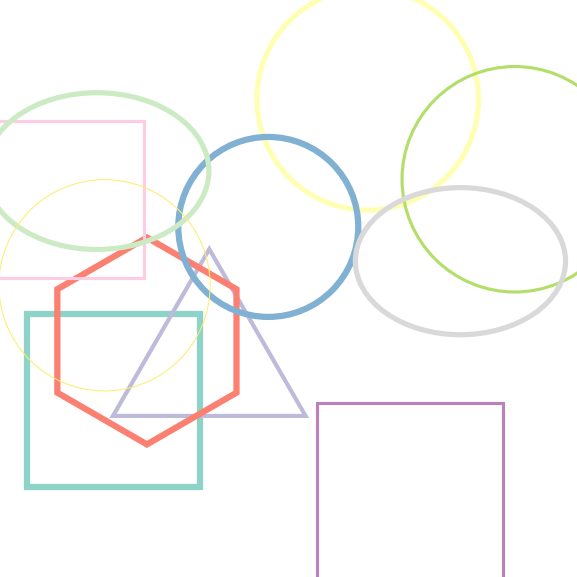[{"shape": "square", "thickness": 3, "radius": 0.75, "center": [0.197, 0.306]}, {"shape": "circle", "thickness": 2.5, "radius": 0.96, "center": [0.637, 0.827]}, {"shape": "triangle", "thickness": 2, "radius": 0.96, "center": [0.362, 0.375]}, {"shape": "hexagon", "thickness": 3, "radius": 0.9, "center": [0.254, 0.409]}, {"shape": "circle", "thickness": 3, "radius": 0.78, "center": [0.465, 0.606]}, {"shape": "circle", "thickness": 1.5, "radius": 0.98, "center": [0.891, 0.689]}, {"shape": "square", "thickness": 1.5, "radius": 0.68, "center": [0.113, 0.654]}, {"shape": "oval", "thickness": 2.5, "radius": 0.91, "center": [0.797, 0.547]}, {"shape": "square", "thickness": 1.5, "radius": 0.8, "center": [0.71, 0.141]}, {"shape": "oval", "thickness": 2.5, "radius": 0.97, "center": [0.168, 0.703]}, {"shape": "circle", "thickness": 0.5, "radius": 0.91, "center": [0.181, 0.505]}]